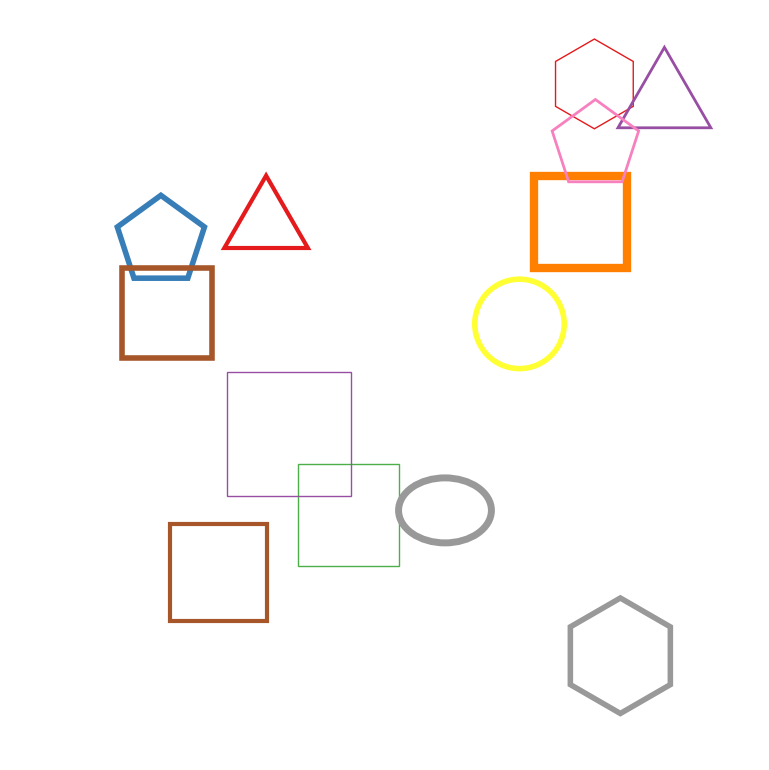[{"shape": "hexagon", "thickness": 0.5, "radius": 0.29, "center": [0.772, 0.891]}, {"shape": "triangle", "thickness": 1.5, "radius": 0.31, "center": [0.346, 0.709]}, {"shape": "pentagon", "thickness": 2, "radius": 0.3, "center": [0.209, 0.687]}, {"shape": "square", "thickness": 0.5, "radius": 0.33, "center": [0.453, 0.331]}, {"shape": "triangle", "thickness": 1, "radius": 0.35, "center": [0.863, 0.869]}, {"shape": "square", "thickness": 0.5, "radius": 0.4, "center": [0.375, 0.436]}, {"shape": "square", "thickness": 3, "radius": 0.3, "center": [0.754, 0.712]}, {"shape": "circle", "thickness": 2, "radius": 0.29, "center": [0.675, 0.579]}, {"shape": "square", "thickness": 1.5, "radius": 0.32, "center": [0.284, 0.257]}, {"shape": "square", "thickness": 2, "radius": 0.29, "center": [0.217, 0.594]}, {"shape": "pentagon", "thickness": 1, "radius": 0.3, "center": [0.773, 0.812]}, {"shape": "hexagon", "thickness": 2, "radius": 0.37, "center": [0.806, 0.148]}, {"shape": "oval", "thickness": 2.5, "radius": 0.3, "center": [0.578, 0.337]}]